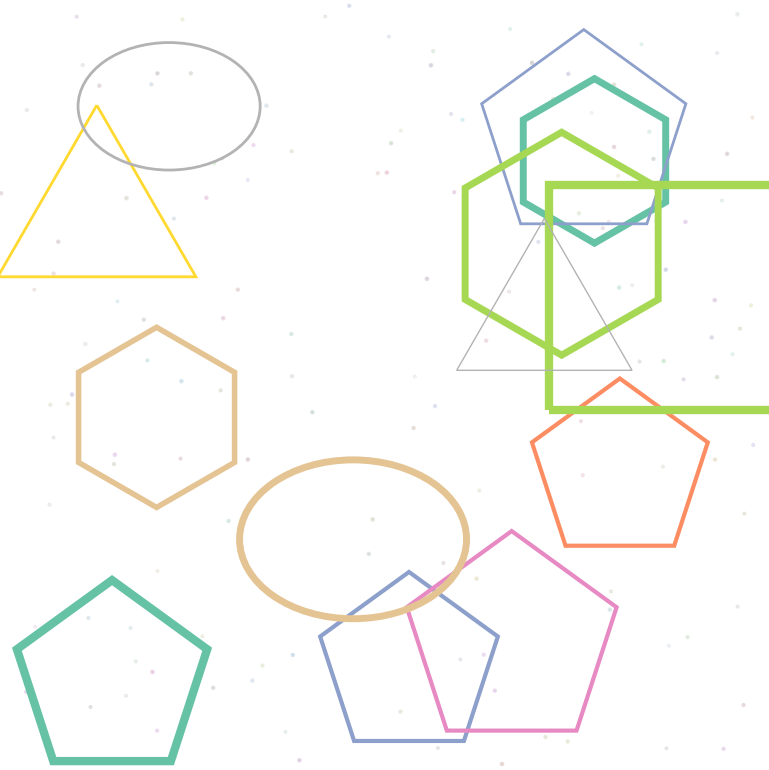[{"shape": "hexagon", "thickness": 2.5, "radius": 0.53, "center": [0.772, 0.791]}, {"shape": "pentagon", "thickness": 3, "radius": 0.65, "center": [0.146, 0.117]}, {"shape": "pentagon", "thickness": 1.5, "radius": 0.6, "center": [0.805, 0.388]}, {"shape": "pentagon", "thickness": 1.5, "radius": 0.61, "center": [0.531, 0.136]}, {"shape": "pentagon", "thickness": 1, "radius": 0.7, "center": [0.758, 0.822]}, {"shape": "pentagon", "thickness": 1.5, "radius": 0.72, "center": [0.665, 0.167]}, {"shape": "hexagon", "thickness": 2.5, "radius": 0.72, "center": [0.729, 0.683]}, {"shape": "square", "thickness": 3, "radius": 0.73, "center": [0.859, 0.614]}, {"shape": "triangle", "thickness": 1, "radius": 0.74, "center": [0.126, 0.715]}, {"shape": "oval", "thickness": 2.5, "radius": 0.74, "center": [0.459, 0.3]}, {"shape": "hexagon", "thickness": 2, "radius": 0.58, "center": [0.203, 0.458]}, {"shape": "triangle", "thickness": 0.5, "radius": 0.66, "center": [0.707, 0.585]}, {"shape": "oval", "thickness": 1, "radius": 0.59, "center": [0.22, 0.862]}]